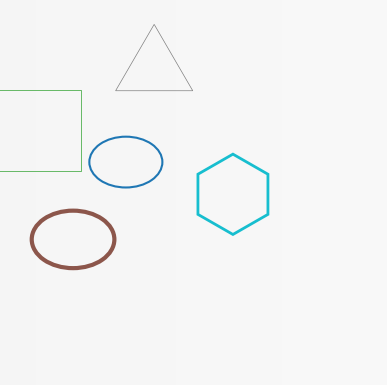[{"shape": "oval", "thickness": 1.5, "radius": 0.47, "center": [0.325, 0.579]}, {"shape": "square", "thickness": 0.5, "radius": 0.52, "center": [0.103, 0.661]}, {"shape": "oval", "thickness": 3, "radius": 0.53, "center": [0.189, 0.378]}, {"shape": "triangle", "thickness": 0.5, "radius": 0.57, "center": [0.398, 0.822]}, {"shape": "hexagon", "thickness": 2, "radius": 0.52, "center": [0.601, 0.495]}]